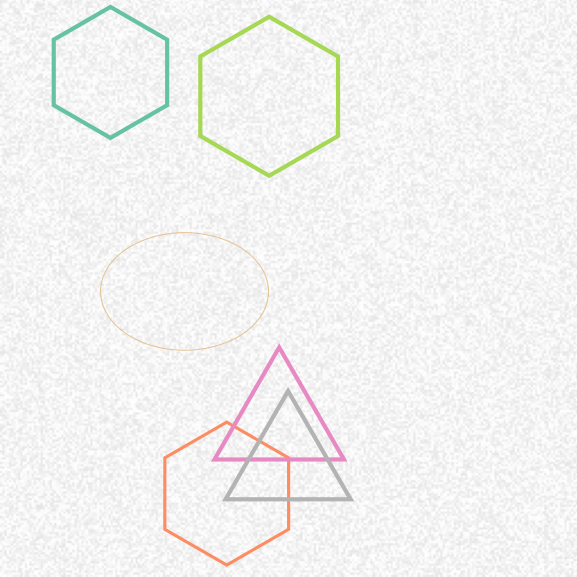[{"shape": "hexagon", "thickness": 2, "radius": 0.57, "center": [0.191, 0.874]}, {"shape": "hexagon", "thickness": 1.5, "radius": 0.62, "center": [0.393, 0.144]}, {"shape": "triangle", "thickness": 2, "radius": 0.65, "center": [0.483, 0.268]}, {"shape": "hexagon", "thickness": 2, "radius": 0.69, "center": [0.466, 0.832]}, {"shape": "oval", "thickness": 0.5, "radius": 0.73, "center": [0.32, 0.494]}, {"shape": "triangle", "thickness": 2, "radius": 0.62, "center": [0.499, 0.197]}]